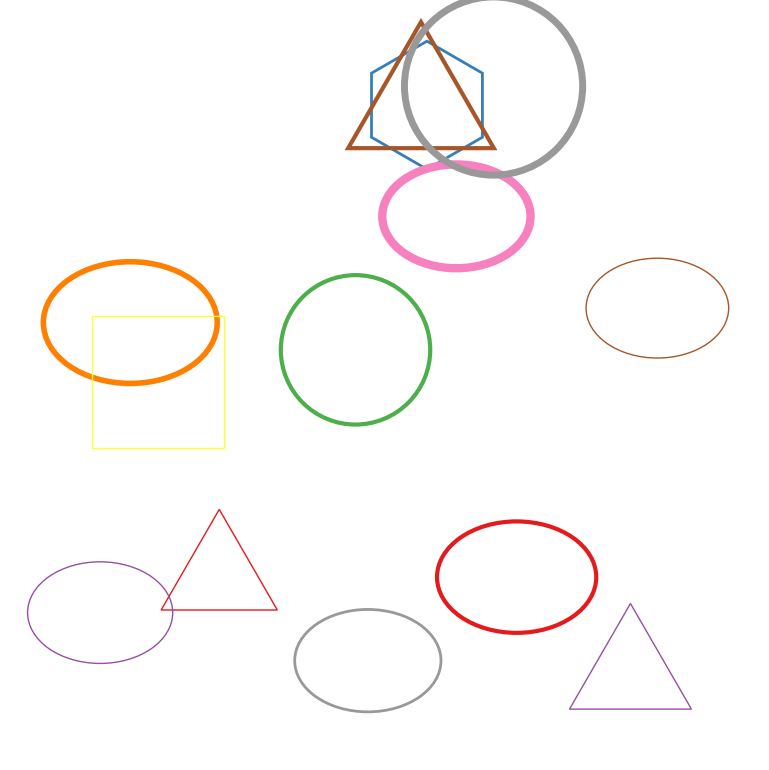[{"shape": "oval", "thickness": 1.5, "radius": 0.52, "center": [0.671, 0.25]}, {"shape": "triangle", "thickness": 0.5, "radius": 0.44, "center": [0.285, 0.251]}, {"shape": "hexagon", "thickness": 1, "radius": 0.42, "center": [0.555, 0.863]}, {"shape": "circle", "thickness": 1.5, "radius": 0.49, "center": [0.462, 0.546]}, {"shape": "oval", "thickness": 0.5, "radius": 0.47, "center": [0.13, 0.204]}, {"shape": "triangle", "thickness": 0.5, "radius": 0.46, "center": [0.819, 0.125]}, {"shape": "oval", "thickness": 2, "radius": 0.56, "center": [0.169, 0.581]}, {"shape": "square", "thickness": 0.5, "radius": 0.43, "center": [0.205, 0.504]}, {"shape": "oval", "thickness": 0.5, "radius": 0.46, "center": [0.854, 0.6]}, {"shape": "triangle", "thickness": 1.5, "radius": 0.55, "center": [0.547, 0.862]}, {"shape": "oval", "thickness": 3, "radius": 0.48, "center": [0.593, 0.719]}, {"shape": "oval", "thickness": 1, "radius": 0.47, "center": [0.478, 0.142]}, {"shape": "circle", "thickness": 2.5, "radius": 0.58, "center": [0.641, 0.888]}]